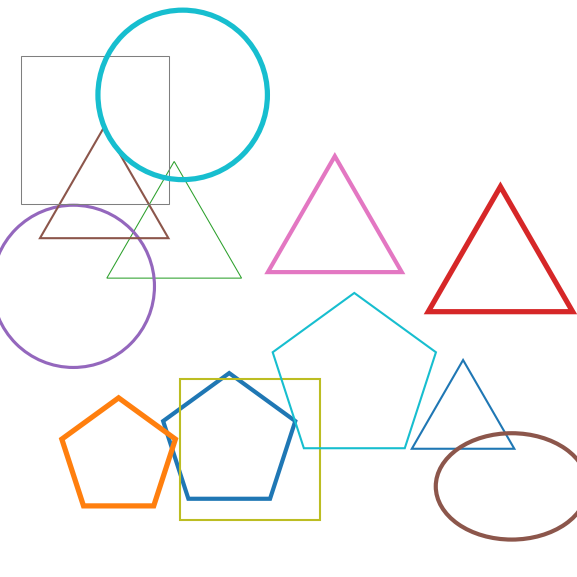[{"shape": "triangle", "thickness": 1, "radius": 0.51, "center": [0.802, 0.273]}, {"shape": "pentagon", "thickness": 2, "radius": 0.6, "center": [0.397, 0.233]}, {"shape": "pentagon", "thickness": 2.5, "radius": 0.52, "center": [0.205, 0.207]}, {"shape": "triangle", "thickness": 0.5, "radius": 0.67, "center": [0.302, 0.585]}, {"shape": "triangle", "thickness": 2.5, "radius": 0.72, "center": [0.867, 0.532]}, {"shape": "circle", "thickness": 1.5, "radius": 0.7, "center": [0.127, 0.503]}, {"shape": "triangle", "thickness": 1, "radius": 0.64, "center": [0.18, 0.651]}, {"shape": "oval", "thickness": 2, "radius": 0.66, "center": [0.886, 0.157]}, {"shape": "triangle", "thickness": 2, "radius": 0.67, "center": [0.58, 0.595]}, {"shape": "square", "thickness": 0.5, "radius": 0.64, "center": [0.165, 0.774]}, {"shape": "square", "thickness": 1, "radius": 0.61, "center": [0.433, 0.221]}, {"shape": "circle", "thickness": 2.5, "radius": 0.73, "center": [0.316, 0.835]}, {"shape": "pentagon", "thickness": 1, "radius": 0.74, "center": [0.614, 0.343]}]